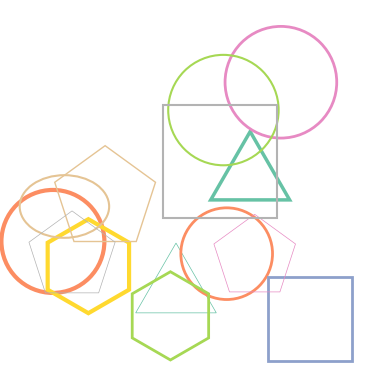[{"shape": "triangle", "thickness": 0.5, "radius": 0.6, "center": [0.457, 0.248]}, {"shape": "triangle", "thickness": 2.5, "radius": 0.59, "center": [0.65, 0.54]}, {"shape": "circle", "thickness": 3, "radius": 0.67, "center": [0.137, 0.373]}, {"shape": "circle", "thickness": 2, "radius": 0.6, "center": [0.589, 0.341]}, {"shape": "square", "thickness": 2, "radius": 0.55, "center": [0.805, 0.171]}, {"shape": "circle", "thickness": 2, "radius": 0.73, "center": [0.73, 0.786]}, {"shape": "pentagon", "thickness": 0.5, "radius": 0.56, "center": [0.662, 0.332]}, {"shape": "hexagon", "thickness": 2, "radius": 0.57, "center": [0.443, 0.18]}, {"shape": "circle", "thickness": 1.5, "radius": 0.72, "center": [0.58, 0.714]}, {"shape": "hexagon", "thickness": 3, "radius": 0.61, "center": [0.23, 0.309]}, {"shape": "oval", "thickness": 1.5, "radius": 0.58, "center": [0.167, 0.464]}, {"shape": "pentagon", "thickness": 1, "radius": 0.69, "center": [0.273, 0.484]}, {"shape": "square", "thickness": 1.5, "radius": 0.74, "center": [0.572, 0.581]}, {"shape": "pentagon", "thickness": 0.5, "radius": 0.59, "center": [0.187, 0.335]}]